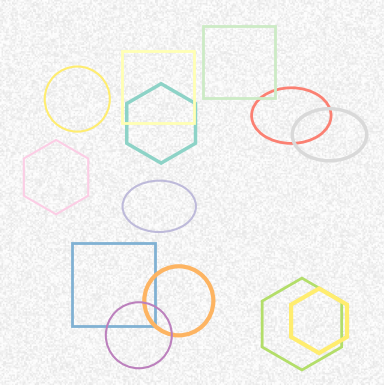[{"shape": "hexagon", "thickness": 2.5, "radius": 0.52, "center": [0.418, 0.679]}, {"shape": "square", "thickness": 2, "radius": 0.47, "center": [0.411, 0.774]}, {"shape": "oval", "thickness": 1.5, "radius": 0.48, "center": [0.414, 0.464]}, {"shape": "oval", "thickness": 2, "radius": 0.52, "center": [0.757, 0.7]}, {"shape": "square", "thickness": 2, "radius": 0.54, "center": [0.296, 0.261]}, {"shape": "circle", "thickness": 3, "radius": 0.45, "center": [0.464, 0.219]}, {"shape": "hexagon", "thickness": 2, "radius": 0.6, "center": [0.784, 0.158]}, {"shape": "hexagon", "thickness": 1.5, "radius": 0.48, "center": [0.146, 0.54]}, {"shape": "oval", "thickness": 2.5, "radius": 0.48, "center": [0.856, 0.65]}, {"shape": "circle", "thickness": 1.5, "radius": 0.43, "center": [0.361, 0.129]}, {"shape": "square", "thickness": 2, "radius": 0.47, "center": [0.622, 0.839]}, {"shape": "hexagon", "thickness": 3, "radius": 0.42, "center": [0.829, 0.167]}, {"shape": "circle", "thickness": 1.5, "radius": 0.42, "center": [0.201, 0.743]}]